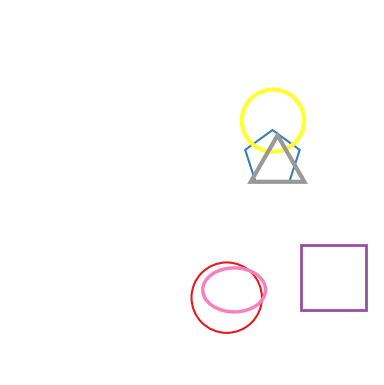[{"shape": "circle", "thickness": 1.5, "radius": 0.46, "center": [0.589, 0.227]}, {"shape": "pentagon", "thickness": 1.5, "radius": 0.37, "center": [0.708, 0.588]}, {"shape": "square", "thickness": 2, "radius": 0.42, "center": [0.865, 0.279]}, {"shape": "circle", "thickness": 3, "radius": 0.4, "center": [0.709, 0.687]}, {"shape": "oval", "thickness": 2.5, "radius": 0.41, "center": [0.608, 0.247]}, {"shape": "triangle", "thickness": 3, "radius": 0.4, "center": [0.721, 0.568]}]